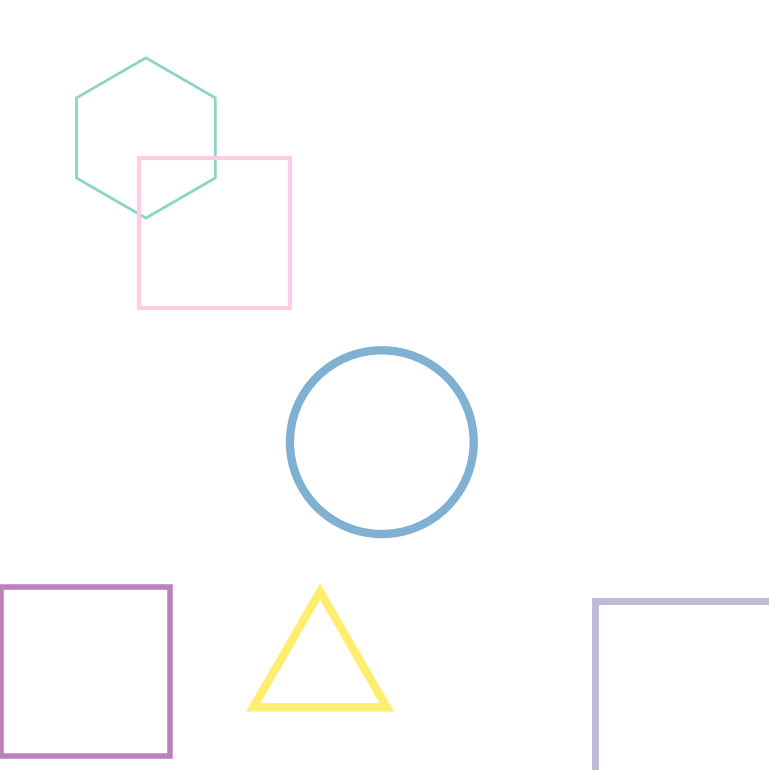[{"shape": "hexagon", "thickness": 1, "radius": 0.52, "center": [0.189, 0.821]}, {"shape": "square", "thickness": 2.5, "radius": 0.59, "center": [0.891, 0.101]}, {"shape": "circle", "thickness": 3, "radius": 0.6, "center": [0.496, 0.426]}, {"shape": "square", "thickness": 1.5, "radius": 0.49, "center": [0.279, 0.698]}, {"shape": "square", "thickness": 2, "radius": 0.55, "center": [0.111, 0.128]}, {"shape": "triangle", "thickness": 3, "radius": 0.5, "center": [0.416, 0.131]}]